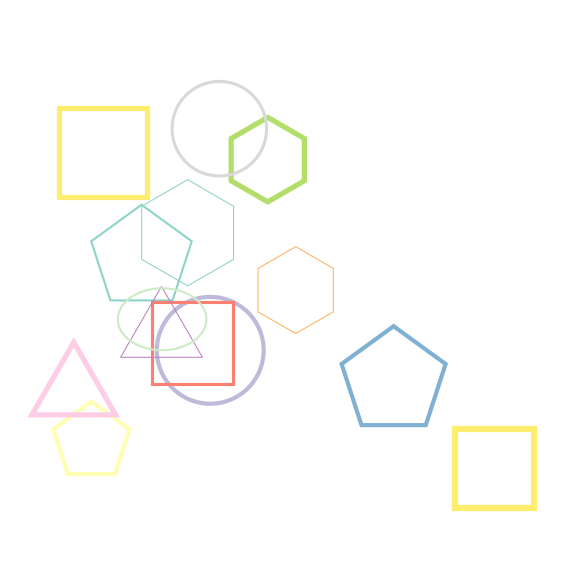[{"shape": "hexagon", "thickness": 0.5, "radius": 0.46, "center": [0.325, 0.596]}, {"shape": "pentagon", "thickness": 1, "radius": 0.46, "center": [0.245, 0.553]}, {"shape": "pentagon", "thickness": 2, "radius": 0.35, "center": [0.158, 0.234]}, {"shape": "circle", "thickness": 2, "radius": 0.46, "center": [0.364, 0.393]}, {"shape": "square", "thickness": 1.5, "radius": 0.35, "center": [0.334, 0.405]}, {"shape": "pentagon", "thickness": 2, "radius": 0.47, "center": [0.682, 0.34]}, {"shape": "hexagon", "thickness": 0.5, "radius": 0.38, "center": [0.512, 0.497]}, {"shape": "hexagon", "thickness": 2.5, "radius": 0.37, "center": [0.464, 0.723]}, {"shape": "triangle", "thickness": 2.5, "radius": 0.42, "center": [0.128, 0.323]}, {"shape": "circle", "thickness": 1.5, "radius": 0.41, "center": [0.38, 0.776]}, {"shape": "triangle", "thickness": 0.5, "radius": 0.41, "center": [0.28, 0.421]}, {"shape": "oval", "thickness": 1, "radius": 0.38, "center": [0.281, 0.446]}, {"shape": "square", "thickness": 2.5, "radius": 0.38, "center": [0.179, 0.735]}, {"shape": "square", "thickness": 3, "radius": 0.34, "center": [0.857, 0.188]}]